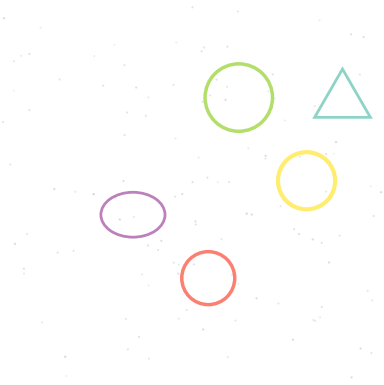[{"shape": "triangle", "thickness": 2, "radius": 0.42, "center": [0.89, 0.737]}, {"shape": "circle", "thickness": 2.5, "radius": 0.34, "center": [0.541, 0.278]}, {"shape": "circle", "thickness": 2.5, "radius": 0.44, "center": [0.62, 0.747]}, {"shape": "oval", "thickness": 2, "radius": 0.42, "center": [0.345, 0.442]}, {"shape": "circle", "thickness": 3, "radius": 0.37, "center": [0.796, 0.531]}]